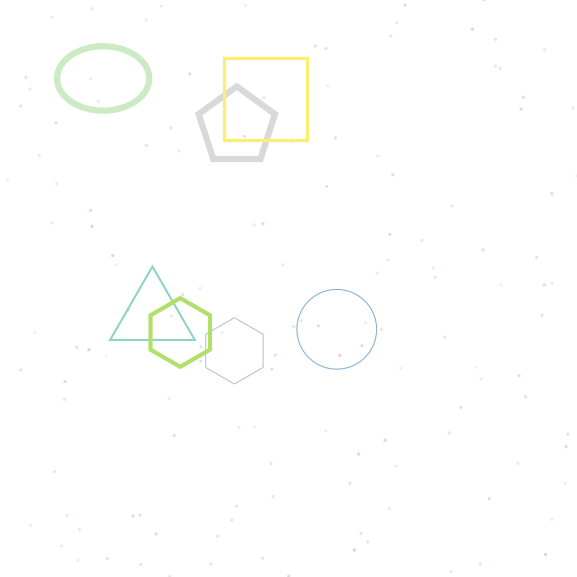[{"shape": "triangle", "thickness": 1, "radius": 0.42, "center": [0.264, 0.453]}, {"shape": "hexagon", "thickness": 0.5, "radius": 0.29, "center": [0.406, 0.392]}, {"shape": "circle", "thickness": 0.5, "radius": 0.35, "center": [0.583, 0.429]}, {"shape": "hexagon", "thickness": 2, "radius": 0.3, "center": [0.312, 0.423]}, {"shape": "pentagon", "thickness": 3, "radius": 0.35, "center": [0.41, 0.78]}, {"shape": "oval", "thickness": 3, "radius": 0.4, "center": [0.179, 0.863]}, {"shape": "square", "thickness": 1.5, "radius": 0.36, "center": [0.46, 0.827]}]